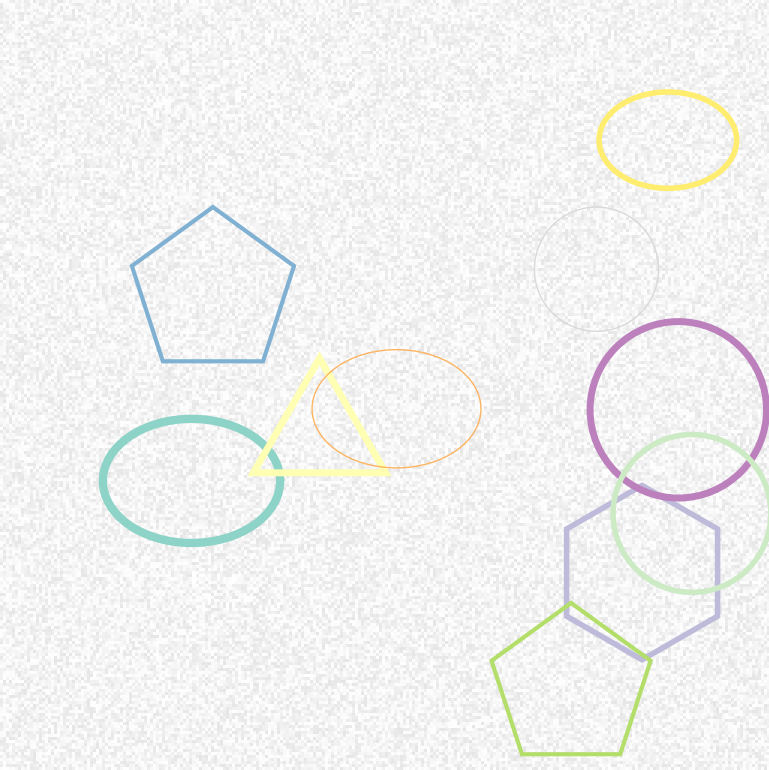[{"shape": "oval", "thickness": 3, "radius": 0.58, "center": [0.249, 0.375]}, {"shape": "triangle", "thickness": 2.5, "radius": 0.5, "center": [0.415, 0.436]}, {"shape": "hexagon", "thickness": 2, "radius": 0.57, "center": [0.834, 0.256]}, {"shape": "pentagon", "thickness": 1.5, "radius": 0.55, "center": [0.277, 0.62]}, {"shape": "oval", "thickness": 0.5, "radius": 0.55, "center": [0.515, 0.469]}, {"shape": "pentagon", "thickness": 1.5, "radius": 0.54, "center": [0.742, 0.108]}, {"shape": "circle", "thickness": 0.5, "radius": 0.4, "center": [0.775, 0.65]}, {"shape": "circle", "thickness": 2.5, "radius": 0.57, "center": [0.881, 0.468]}, {"shape": "circle", "thickness": 2, "radius": 0.51, "center": [0.899, 0.333]}, {"shape": "oval", "thickness": 2, "radius": 0.45, "center": [0.867, 0.818]}]